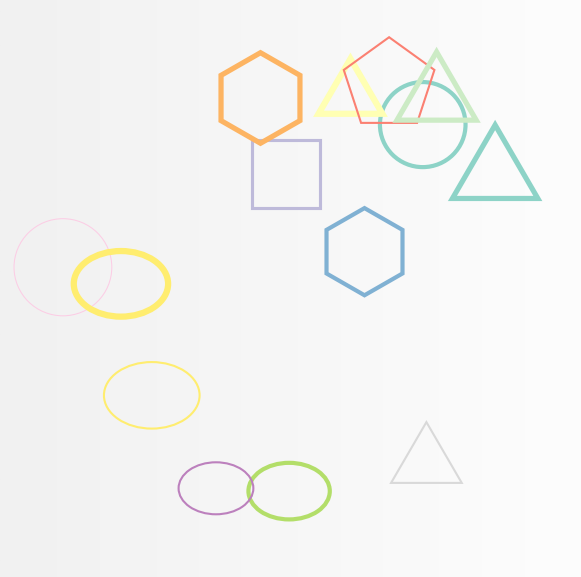[{"shape": "circle", "thickness": 2, "radius": 0.37, "center": [0.727, 0.783]}, {"shape": "triangle", "thickness": 2.5, "radius": 0.42, "center": [0.852, 0.698]}, {"shape": "triangle", "thickness": 3, "radius": 0.32, "center": [0.603, 0.834]}, {"shape": "square", "thickness": 1.5, "radius": 0.29, "center": [0.493, 0.697]}, {"shape": "pentagon", "thickness": 1, "radius": 0.41, "center": [0.669, 0.853]}, {"shape": "hexagon", "thickness": 2, "radius": 0.38, "center": [0.627, 0.563]}, {"shape": "hexagon", "thickness": 2.5, "radius": 0.39, "center": [0.448, 0.829]}, {"shape": "oval", "thickness": 2, "radius": 0.35, "center": [0.497, 0.149]}, {"shape": "circle", "thickness": 0.5, "radius": 0.42, "center": [0.108, 0.536]}, {"shape": "triangle", "thickness": 1, "radius": 0.35, "center": [0.734, 0.198]}, {"shape": "oval", "thickness": 1, "radius": 0.32, "center": [0.372, 0.154]}, {"shape": "triangle", "thickness": 2.5, "radius": 0.39, "center": [0.751, 0.83]}, {"shape": "oval", "thickness": 1, "radius": 0.41, "center": [0.261, 0.315]}, {"shape": "oval", "thickness": 3, "radius": 0.41, "center": [0.208, 0.508]}]